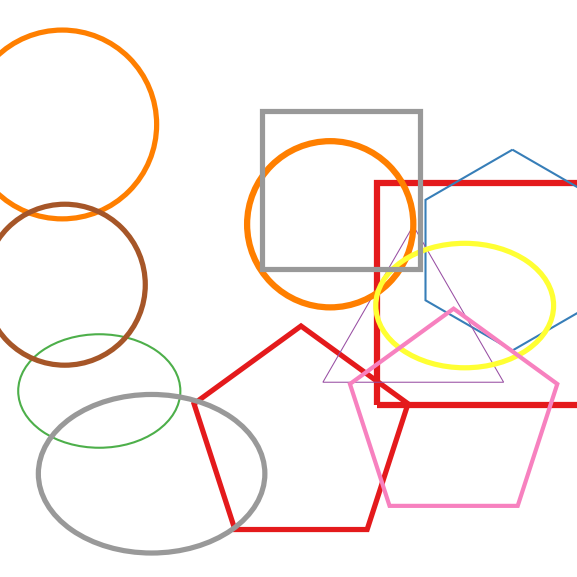[{"shape": "pentagon", "thickness": 2.5, "radius": 0.97, "center": [0.521, 0.24]}, {"shape": "square", "thickness": 3, "radius": 0.96, "center": [0.845, 0.49]}, {"shape": "hexagon", "thickness": 1, "radius": 0.87, "center": [0.887, 0.566]}, {"shape": "oval", "thickness": 1, "radius": 0.7, "center": [0.172, 0.322]}, {"shape": "triangle", "thickness": 0.5, "radius": 0.9, "center": [0.716, 0.428]}, {"shape": "circle", "thickness": 3, "radius": 0.72, "center": [0.572, 0.611]}, {"shape": "circle", "thickness": 2.5, "radius": 0.82, "center": [0.108, 0.784]}, {"shape": "oval", "thickness": 2.5, "radius": 0.77, "center": [0.805, 0.47]}, {"shape": "circle", "thickness": 2.5, "radius": 0.7, "center": [0.112, 0.506]}, {"shape": "pentagon", "thickness": 2, "radius": 0.94, "center": [0.785, 0.276]}, {"shape": "square", "thickness": 2.5, "radius": 0.68, "center": [0.59, 0.67]}, {"shape": "oval", "thickness": 2.5, "radius": 0.98, "center": [0.263, 0.179]}]